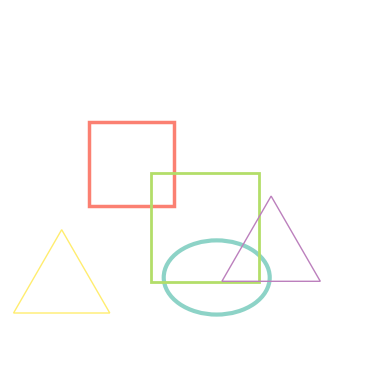[{"shape": "oval", "thickness": 3, "radius": 0.69, "center": [0.563, 0.279]}, {"shape": "square", "thickness": 2.5, "radius": 0.55, "center": [0.341, 0.574]}, {"shape": "square", "thickness": 2, "radius": 0.71, "center": [0.532, 0.41]}, {"shape": "triangle", "thickness": 1, "radius": 0.74, "center": [0.704, 0.343]}, {"shape": "triangle", "thickness": 1, "radius": 0.72, "center": [0.16, 0.259]}]